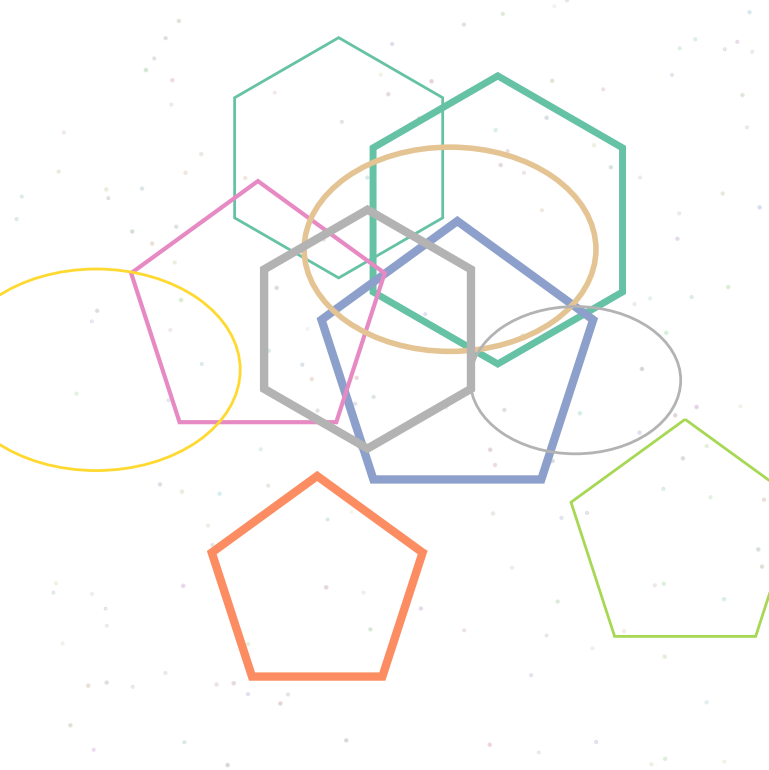[{"shape": "hexagon", "thickness": 2.5, "radius": 0.94, "center": [0.646, 0.714]}, {"shape": "hexagon", "thickness": 1, "radius": 0.78, "center": [0.44, 0.795]}, {"shape": "pentagon", "thickness": 3, "radius": 0.72, "center": [0.412, 0.238]}, {"shape": "pentagon", "thickness": 3, "radius": 0.93, "center": [0.594, 0.527]}, {"shape": "pentagon", "thickness": 1.5, "radius": 0.87, "center": [0.335, 0.592]}, {"shape": "pentagon", "thickness": 1, "radius": 0.78, "center": [0.89, 0.3]}, {"shape": "oval", "thickness": 1, "radius": 0.93, "center": [0.125, 0.52]}, {"shape": "oval", "thickness": 2, "radius": 0.95, "center": [0.584, 0.676]}, {"shape": "oval", "thickness": 1, "radius": 0.68, "center": [0.747, 0.506]}, {"shape": "hexagon", "thickness": 3, "radius": 0.78, "center": [0.477, 0.573]}]